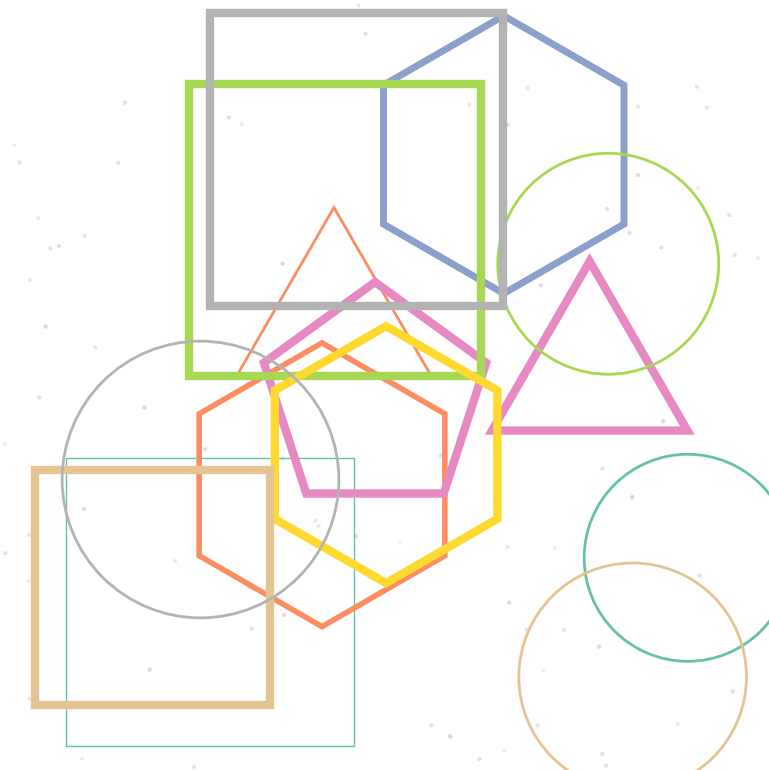[{"shape": "square", "thickness": 0.5, "radius": 0.93, "center": [0.272, 0.218]}, {"shape": "circle", "thickness": 1, "radius": 0.67, "center": [0.893, 0.276]}, {"shape": "triangle", "thickness": 1, "radius": 0.73, "center": [0.434, 0.584]}, {"shape": "hexagon", "thickness": 2, "radius": 0.92, "center": [0.418, 0.37]}, {"shape": "hexagon", "thickness": 2.5, "radius": 0.9, "center": [0.654, 0.799]}, {"shape": "pentagon", "thickness": 3, "radius": 0.76, "center": [0.487, 0.482]}, {"shape": "triangle", "thickness": 3, "radius": 0.73, "center": [0.766, 0.514]}, {"shape": "square", "thickness": 3, "radius": 0.95, "center": [0.435, 0.701]}, {"shape": "circle", "thickness": 1, "radius": 0.72, "center": [0.79, 0.657]}, {"shape": "hexagon", "thickness": 3, "radius": 0.83, "center": [0.501, 0.41]}, {"shape": "circle", "thickness": 1, "radius": 0.74, "center": [0.822, 0.121]}, {"shape": "square", "thickness": 3, "radius": 0.76, "center": [0.198, 0.237]}, {"shape": "circle", "thickness": 1, "radius": 0.9, "center": [0.26, 0.377]}, {"shape": "square", "thickness": 3, "radius": 0.95, "center": [0.463, 0.792]}]